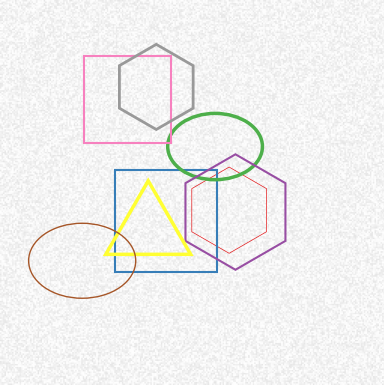[{"shape": "hexagon", "thickness": 0.5, "radius": 0.56, "center": [0.595, 0.454]}, {"shape": "square", "thickness": 1.5, "radius": 0.66, "center": [0.43, 0.426]}, {"shape": "oval", "thickness": 2.5, "radius": 0.62, "center": [0.559, 0.619]}, {"shape": "hexagon", "thickness": 1.5, "radius": 0.75, "center": [0.612, 0.449]}, {"shape": "triangle", "thickness": 2.5, "radius": 0.64, "center": [0.385, 0.403]}, {"shape": "oval", "thickness": 1, "radius": 0.7, "center": [0.213, 0.323]}, {"shape": "square", "thickness": 1.5, "radius": 0.57, "center": [0.332, 0.741]}, {"shape": "hexagon", "thickness": 2, "radius": 0.55, "center": [0.406, 0.774]}]